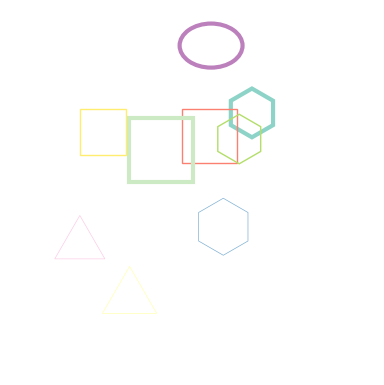[{"shape": "hexagon", "thickness": 3, "radius": 0.32, "center": [0.654, 0.707]}, {"shape": "triangle", "thickness": 0.5, "radius": 0.41, "center": [0.337, 0.227]}, {"shape": "square", "thickness": 1, "radius": 0.35, "center": [0.544, 0.646]}, {"shape": "hexagon", "thickness": 0.5, "radius": 0.37, "center": [0.58, 0.411]}, {"shape": "hexagon", "thickness": 1, "radius": 0.32, "center": [0.621, 0.639]}, {"shape": "triangle", "thickness": 0.5, "radius": 0.38, "center": [0.207, 0.365]}, {"shape": "oval", "thickness": 3, "radius": 0.41, "center": [0.548, 0.882]}, {"shape": "square", "thickness": 3, "radius": 0.41, "center": [0.418, 0.611]}, {"shape": "square", "thickness": 1, "radius": 0.3, "center": [0.266, 0.657]}]